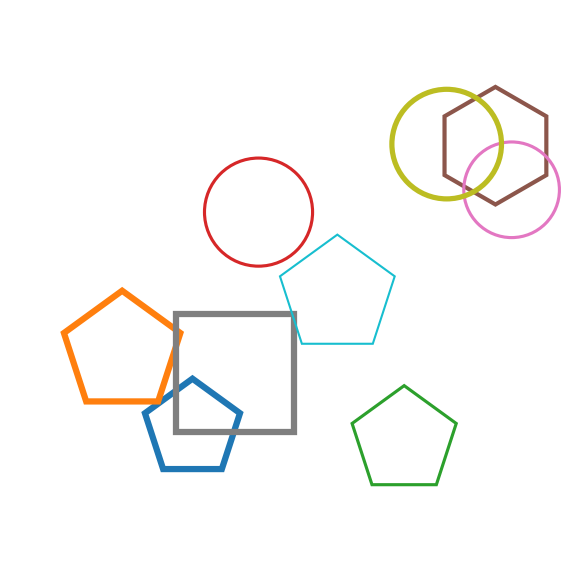[{"shape": "pentagon", "thickness": 3, "radius": 0.43, "center": [0.333, 0.257]}, {"shape": "pentagon", "thickness": 3, "radius": 0.53, "center": [0.212, 0.39]}, {"shape": "pentagon", "thickness": 1.5, "radius": 0.47, "center": [0.7, 0.237]}, {"shape": "circle", "thickness": 1.5, "radius": 0.47, "center": [0.448, 0.632]}, {"shape": "hexagon", "thickness": 2, "radius": 0.51, "center": [0.858, 0.747]}, {"shape": "circle", "thickness": 1.5, "radius": 0.41, "center": [0.886, 0.671]}, {"shape": "square", "thickness": 3, "radius": 0.51, "center": [0.407, 0.354]}, {"shape": "circle", "thickness": 2.5, "radius": 0.47, "center": [0.773, 0.75]}, {"shape": "pentagon", "thickness": 1, "radius": 0.52, "center": [0.584, 0.488]}]